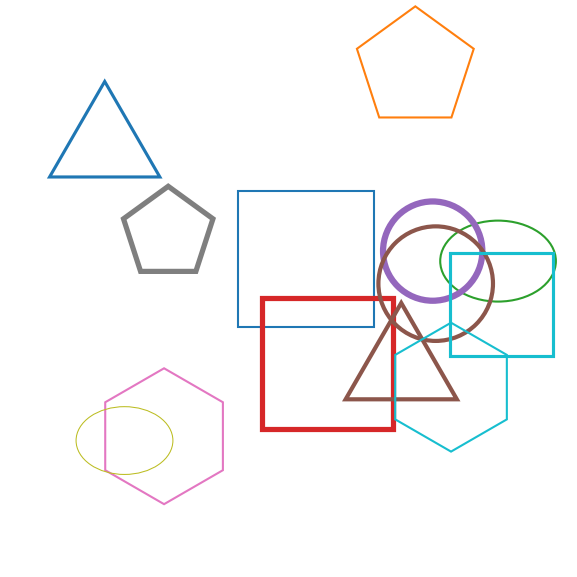[{"shape": "square", "thickness": 1, "radius": 0.59, "center": [0.53, 0.55]}, {"shape": "triangle", "thickness": 1.5, "radius": 0.55, "center": [0.181, 0.748]}, {"shape": "pentagon", "thickness": 1, "radius": 0.53, "center": [0.719, 0.882]}, {"shape": "oval", "thickness": 1, "radius": 0.5, "center": [0.862, 0.547]}, {"shape": "square", "thickness": 2.5, "radius": 0.57, "center": [0.567, 0.37]}, {"shape": "circle", "thickness": 3, "radius": 0.43, "center": [0.749, 0.564]}, {"shape": "circle", "thickness": 2, "radius": 0.5, "center": [0.754, 0.508]}, {"shape": "triangle", "thickness": 2, "radius": 0.56, "center": [0.695, 0.363]}, {"shape": "hexagon", "thickness": 1, "radius": 0.59, "center": [0.284, 0.244]}, {"shape": "pentagon", "thickness": 2.5, "radius": 0.41, "center": [0.291, 0.595]}, {"shape": "oval", "thickness": 0.5, "radius": 0.42, "center": [0.216, 0.236]}, {"shape": "square", "thickness": 1.5, "radius": 0.44, "center": [0.869, 0.472]}, {"shape": "hexagon", "thickness": 1, "radius": 0.56, "center": [0.781, 0.329]}]